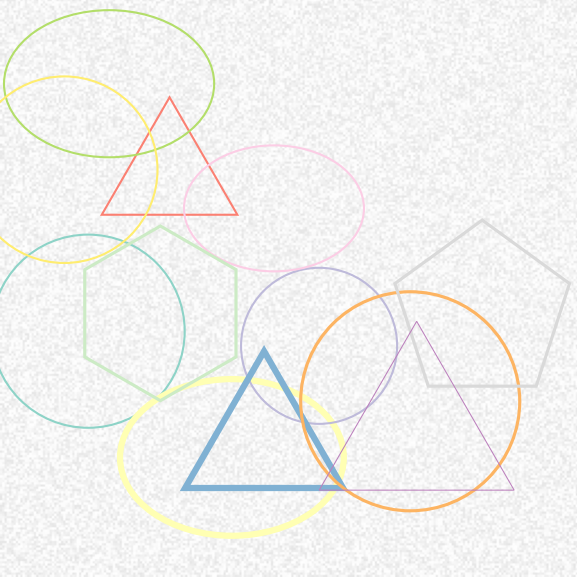[{"shape": "circle", "thickness": 1, "radius": 0.84, "center": [0.153, 0.426]}, {"shape": "oval", "thickness": 3, "radius": 0.97, "center": [0.402, 0.207]}, {"shape": "circle", "thickness": 1, "radius": 0.68, "center": [0.553, 0.4]}, {"shape": "triangle", "thickness": 1, "radius": 0.68, "center": [0.294, 0.695]}, {"shape": "triangle", "thickness": 3, "radius": 0.79, "center": [0.457, 0.233]}, {"shape": "circle", "thickness": 1.5, "radius": 0.95, "center": [0.71, 0.304]}, {"shape": "oval", "thickness": 1, "radius": 0.91, "center": [0.189, 0.854]}, {"shape": "oval", "thickness": 1, "radius": 0.78, "center": [0.474, 0.638]}, {"shape": "pentagon", "thickness": 1.5, "radius": 0.79, "center": [0.835, 0.459]}, {"shape": "triangle", "thickness": 0.5, "radius": 0.97, "center": [0.722, 0.248]}, {"shape": "hexagon", "thickness": 1.5, "radius": 0.76, "center": [0.278, 0.457]}, {"shape": "circle", "thickness": 1, "radius": 0.81, "center": [0.111, 0.705]}]